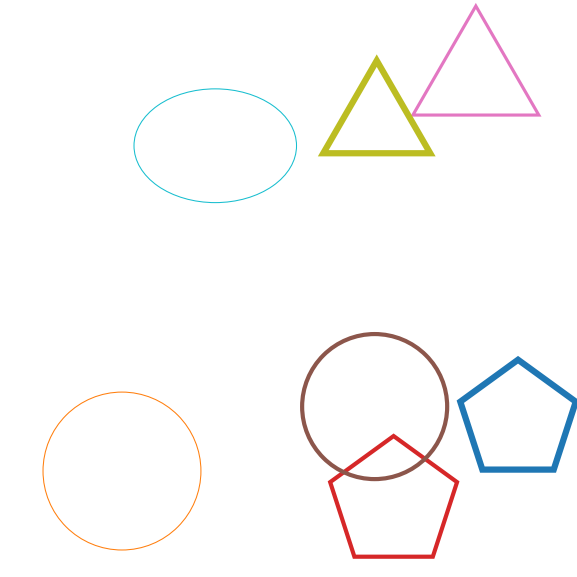[{"shape": "pentagon", "thickness": 3, "radius": 0.53, "center": [0.897, 0.271]}, {"shape": "circle", "thickness": 0.5, "radius": 0.68, "center": [0.211, 0.183]}, {"shape": "pentagon", "thickness": 2, "radius": 0.58, "center": [0.682, 0.129]}, {"shape": "circle", "thickness": 2, "radius": 0.63, "center": [0.649, 0.295]}, {"shape": "triangle", "thickness": 1.5, "radius": 0.63, "center": [0.824, 0.863]}, {"shape": "triangle", "thickness": 3, "radius": 0.53, "center": [0.652, 0.787]}, {"shape": "oval", "thickness": 0.5, "radius": 0.7, "center": [0.373, 0.747]}]